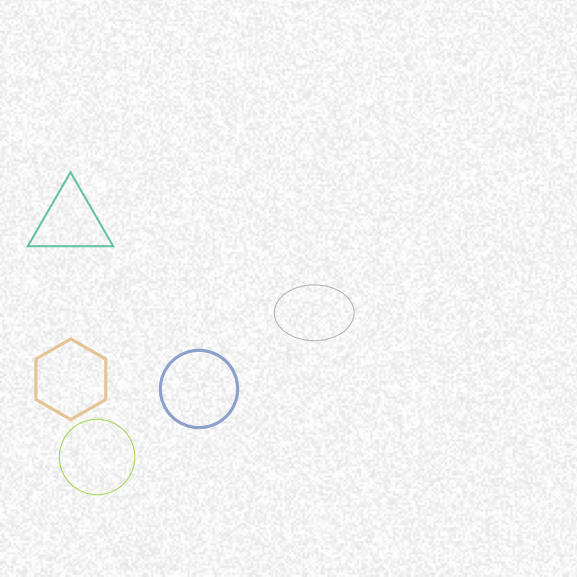[{"shape": "triangle", "thickness": 1, "radius": 0.43, "center": [0.122, 0.616]}, {"shape": "circle", "thickness": 1.5, "radius": 0.33, "center": [0.345, 0.326]}, {"shape": "circle", "thickness": 0.5, "radius": 0.33, "center": [0.168, 0.208]}, {"shape": "hexagon", "thickness": 1.5, "radius": 0.35, "center": [0.123, 0.342]}, {"shape": "oval", "thickness": 0.5, "radius": 0.35, "center": [0.544, 0.457]}]